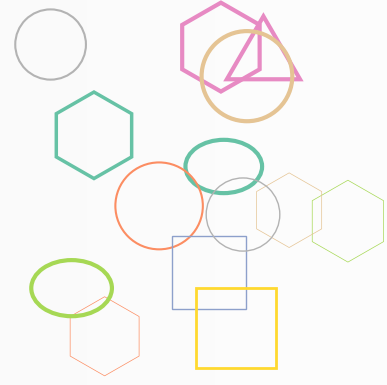[{"shape": "oval", "thickness": 3, "radius": 0.49, "center": [0.577, 0.568]}, {"shape": "hexagon", "thickness": 2.5, "radius": 0.56, "center": [0.243, 0.649]}, {"shape": "hexagon", "thickness": 0.5, "radius": 0.51, "center": [0.27, 0.127]}, {"shape": "circle", "thickness": 1.5, "radius": 0.56, "center": [0.411, 0.465]}, {"shape": "square", "thickness": 1, "radius": 0.48, "center": [0.539, 0.292]}, {"shape": "triangle", "thickness": 3, "radius": 0.55, "center": [0.68, 0.849]}, {"shape": "hexagon", "thickness": 3, "radius": 0.58, "center": [0.57, 0.878]}, {"shape": "oval", "thickness": 3, "radius": 0.52, "center": [0.185, 0.252]}, {"shape": "hexagon", "thickness": 0.5, "radius": 0.53, "center": [0.898, 0.426]}, {"shape": "square", "thickness": 2, "radius": 0.52, "center": [0.608, 0.148]}, {"shape": "circle", "thickness": 3, "radius": 0.59, "center": [0.637, 0.802]}, {"shape": "hexagon", "thickness": 0.5, "radius": 0.48, "center": [0.746, 0.454]}, {"shape": "circle", "thickness": 1.5, "radius": 0.46, "center": [0.131, 0.884]}, {"shape": "circle", "thickness": 1, "radius": 0.47, "center": [0.627, 0.443]}]